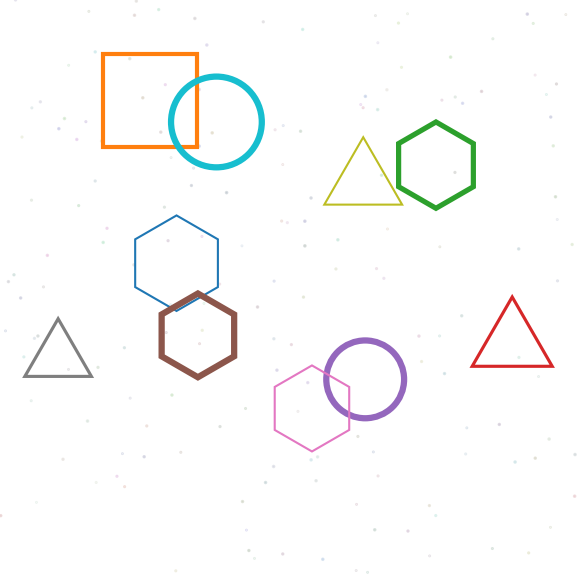[{"shape": "hexagon", "thickness": 1, "radius": 0.41, "center": [0.306, 0.543]}, {"shape": "square", "thickness": 2, "radius": 0.4, "center": [0.26, 0.825]}, {"shape": "hexagon", "thickness": 2.5, "radius": 0.37, "center": [0.755, 0.713]}, {"shape": "triangle", "thickness": 1.5, "radius": 0.4, "center": [0.887, 0.405]}, {"shape": "circle", "thickness": 3, "radius": 0.34, "center": [0.632, 0.342]}, {"shape": "hexagon", "thickness": 3, "radius": 0.36, "center": [0.343, 0.418]}, {"shape": "hexagon", "thickness": 1, "radius": 0.37, "center": [0.54, 0.292]}, {"shape": "triangle", "thickness": 1.5, "radius": 0.33, "center": [0.101, 0.381]}, {"shape": "triangle", "thickness": 1, "radius": 0.39, "center": [0.629, 0.684]}, {"shape": "circle", "thickness": 3, "radius": 0.39, "center": [0.375, 0.788]}]